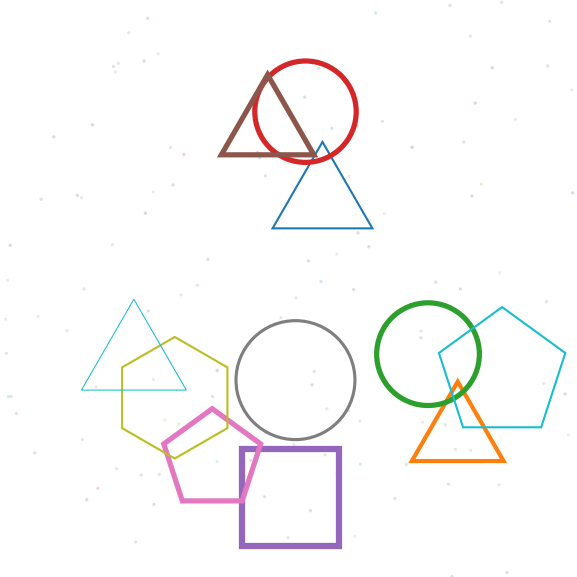[{"shape": "triangle", "thickness": 1, "radius": 0.5, "center": [0.558, 0.654]}, {"shape": "triangle", "thickness": 2, "radius": 0.46, "center": [0.793, 0.247]}, {"shape": "circle", "thickness": 2.5, "radius": 0.44, "center": [0.741, 0.386]}, {"shape": "circle", "thickness": 2.5, "radius": 0.44, "center": [0.529, 0.806]}, {"shape": "square", "thickness": 3, "radius": 0.42, "center": [0.503, 0.137]}, {"shape": "triangle", "thickness": 2.5, "radius": 0.46, "center": [0.463, 0.777]}, {"shape": "pentagon", "thickness": 2.5, "radius": 0.44, "center": [0.367, 0.203]}, {"shape": "circle", "thickness": 1.5, "radius": 0.51, "center": [0.512, 0.341]}, {"shape": "hexagon", "thickness": 1, "radius": 0.53, "center": [0.303, 0.31]}, {"shape": "triangle", "thickness": 0.5, "radius": 0.52, "center": [0.232, 0.376]}, {"shape": "pentagon", "thickness": 1, "radius": 0.58, "center": [0.869, 0.352]}]